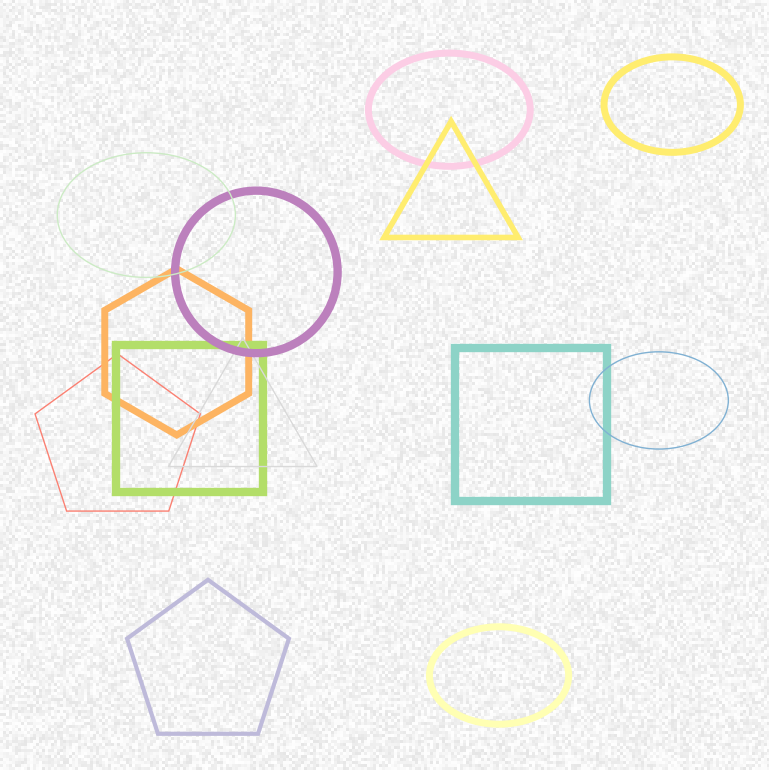[{"shape": "square", "thickness": 3, "radius": 0.5, "center": [0.69, 0.449]}, {"shape": "oval", "thickness": 2.5, "radius": 0.45, "center": [0.648, 0.123]}, {"shape": "pentagon", "thickness": 1.5, "radius": 0.55, "center": [0.27, 0.136]}, {"shape": "pentagon", "thickness": 0.5, "radius": 0.56, "center": [0.153, 0.428]}, {"shape": "oval", "thickness": 0.5, "radius": 0.45, "center": [0.856, 0.48]}, {"shape": "hexagon", "thickness": 2.5, "radius": 0.54, "center": [0.23, 0.543]}, {"shape": "square", "thickness": 3, "radius": 0.48, "center": [0.246, 0.457]}, {"shape": "oval", "thickness": 2.5, "radius": 0.53, "center": [0.584, 0.858]}, {"shape": "triangle", "thickness": 0.5, "radius": 0.56, "center": [0.315, 0.45]}, {"shape": "circle", "thickness": 3, "radius": 0.53, "center": [0.333, 0.647]}, {"shape": "oval", "thickness": 0.5, "radius": 0.58, "center": [0.19, 0.721]}, {"shape": "triangle", "thickness": 2, "radius": 0.5, "center": [0.586, 0.742]}, {"shape": "oval", "thickness": 2.5, "radius": 0.44, "center": [0.873, 0.864]}]